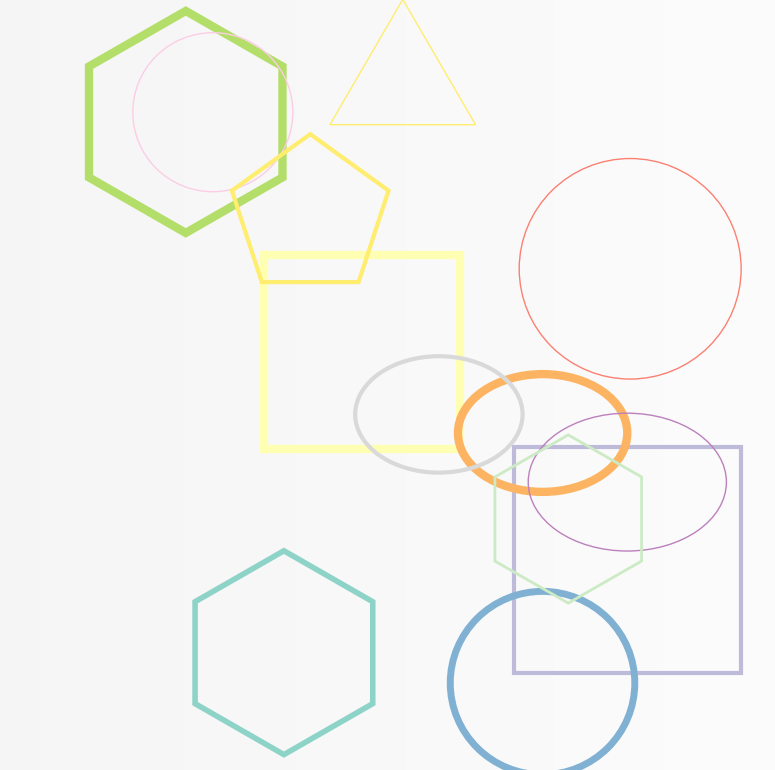[{"shape": "hexagon", "thickness": 2, "radius": 0.66, "center": [0.366, 0.152]}, {"shape": "square", "thickness": 3, "radius": 0.63, "center": [0.467, 0.542]}, {"shape": "square", "thickness": 1.5, "radius": 0.73, "center": [0.81, 0.273]}, {"shape": "circle", "thickness": 0.5, "radius": 0.72, "center": [0.813, 0.651]}, {"shape": "circle", "thickness": 2.5, "radius": 0.6, "center": [0.7, 0.113]}, {"shape": "oval", "thickness": 3, "radius": 0.55, "center": [0.7, 0.438]}, {"shape": "hexagon", "thickness": 3, "radius": 0.72, "center": [0.24, 0.842]}, {"shape": "circle", "thickness": 0.5, "radius": 0.52, "center": [0.275, 0.854]}, {"shape": "oval", "thickness": 1.5, "radius": 0.54, "center": [0.566, 0.462]}, {"shape": "oval", "thickness": 0.5, "radius": 0.64, "center": [0.809, 0.374]}, {"shape": "hexagon", "thickness": 1, "radius": 0.55, "center": [0.733, 0.326]}, {"shape": "pentagon", "thickness": 1.5, "radius": 0.53, "center": [0.4, 0.72]}, {"shape": "triangle", "thickness": 0.5, "radius": 0.54, "center": [0.52, 0.892]}]